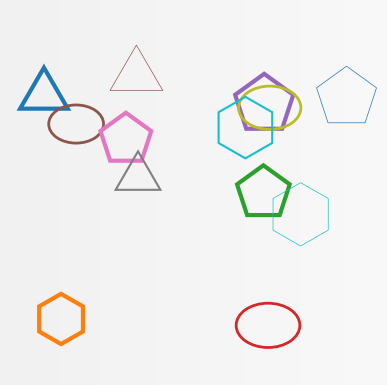[{"shape": "triangle", "thickness": 3, "radius": 0.36, "center": [0.113, 0.753]}, {"shape": "pentagon", "thickness": 0.5, "radius": 0.41, "center": [0.894, 0.747]}, {"shape": "hexagon", "thickness": 3, "radius": 0.33, "center": [0.158, 0.172]}, {"shape": "pentagon", "thickness": 3, "radius": 0.36, "center": [0.68, 0.499]}, {"shape": "oval", "thickness": 2, "radius": 0.41, "center": [0.692, 0.155]}, {"shape": "pentagon", "thickness": 3, "radius": 0.39, "center": [0.682, 0.729]}, {"shape": "triangle", "thickness": 0.5, "radius": 0.39, "center": [0.352, 0.804]}, {"shape": "oval", "thickness": 2, "radius": 0.35, "center": [0.196, 0.678]}, {"shape": "pentagon", "thickness": 3, "radius": 0.34, "center": [0.325, 0.638]}, {"shape": "triangle", "thickness": 1.5, "radius": 0.33, "center": [0.356, 0.54]}, {"shape": "oval", "thickness": 2, "radius": 0.4, "center": [0.696, 0.72]}, {"shape": "hexagon", "thickness": 0.5, "radius": 0.41, "center": [0.776, 0.443]}, {"shape": "hexagon", "thickness": 1.5, "radius": 0.4, "center": [0.633, 0.669]}]